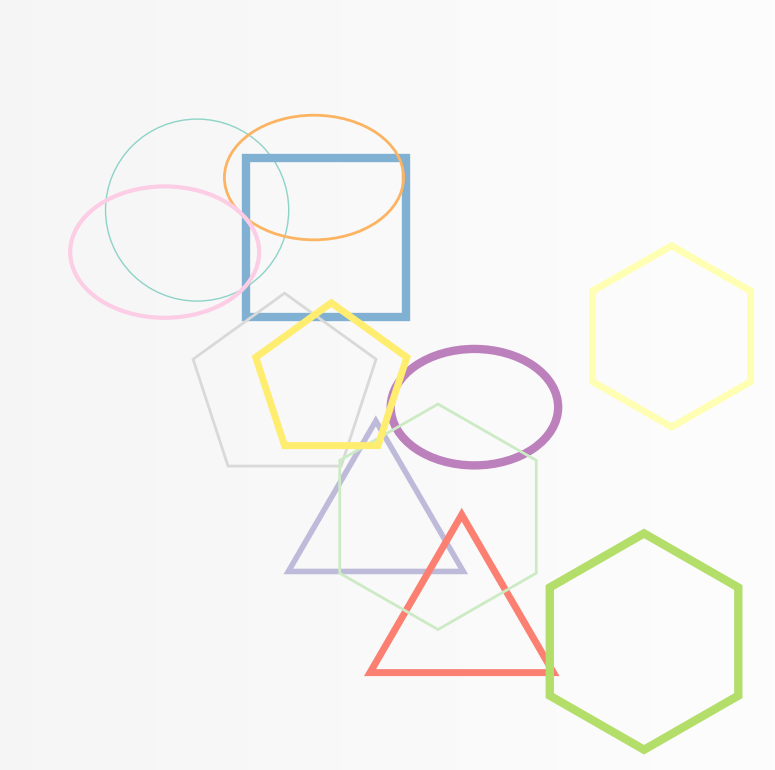[{"shape": "circle", "thickness": 0.5, "radius": 0.59, "center": [0.254, 0.727]}, {"shape": "hexagon", "thickness": 2.5, "radius": 0.59, "center": [0.867, 0.563]}, {"shape": "triangle", "thickness": 2, "radius": 0.65, "center": [0.485, 0.323]}, {"shape": "triangle", "thickness": 2.5, "radius": 0.68, "center": [0.596, 0.195]}, {"shape": "square", "thickness": 3, "radius": 0.52, "center": [0.421, 0.692]}, {"shape": "oval", "thickness": 1, "radius": 0.58, "center": [0.405, 0.769]}, {"shape": "hexagon", "thickness": 3, "radius": 0.7, "center": [0.831, 0.167]}, {"shape": "oval", "thickness": 1.5, "radius": 0.61, "center": [0.212, 0.673]}, {"shape": "pentagon", "thickness": 1, "radius": 0.62, "center": [0.367, 0.495]}, {"shape": "oval", "thickness": 3, "radius": 0.54, "center": [0.612, 0.471]}, {"shape": "hexagon", "thickness": 1, "radius": 0.73, "center": [0.565, 0.329]}, {"shape": "pentagon", "thickness": 2.5, "radius": 0.51, "center": [0.427, 0.504]}]